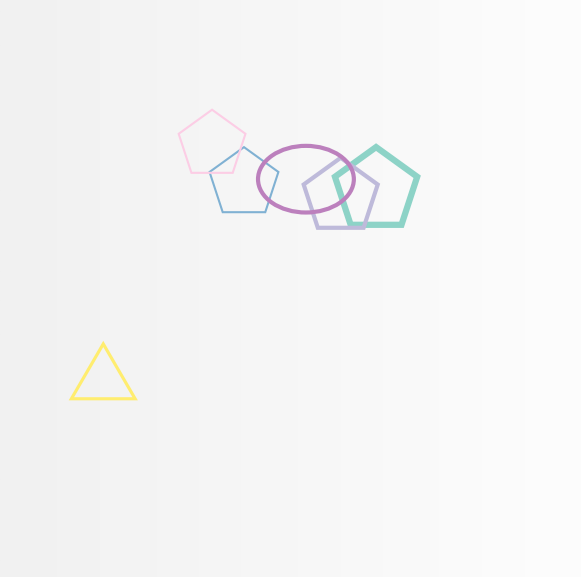[{"shape": "pentagon", "thickness": 3, "radius": 0.37, "center": [0.647, 0.67]}, {"shape": "pentagon", "thickness": 2, "radius": 0.33, "center": [0.586, 0.659]}, {"shape": "pentagon", "thickness": 1, "radius": 0.31, "center": [0.42, 0.682]}, {"shape": "pentagon", "thickness": 1, "radius": 0.3, "center": [0.365, 0.749]}, {"shape": "oval", "thickness": 2, "radius": 0.41, "center": [0.526, 0.689]}, {"shape": "triangle", "thickness": 1.5, "radius": 0.32, "center": [0.178, 0.34]}]